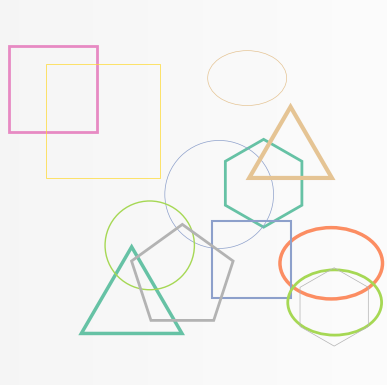[{"shape": "triangle", "thickness": 2.5, "radius": 0.75, "center": [0.34, 0.209]}, {"shape": "hexagon", "thickness": 2, "radius": 0.57, "center": [0.68, 0.524]}, {"shape": "oval", "thickness": 2.5, "radius": 0.66, "center": [0.855, 0.316]}, {"shape": "square", "thickness": 1.5, "radius": 0.51, "center": [0.649, 0.326]}, {"shape": "circle", "thickness": 0.5, "radius": 0.7, "center": [0.566, 0.495]}, {"shape": "square", "thickness": 2, "radius": 0.56, "center": [0.137, 0.768]}, {"shape": "circle", "thickness": 1, "radius": 0.58, "center": [0.386, 0.363]}, {"shape": "oval", "thickness": 2, "radius": 0.61, "center": [0.864, 0.214]}, {"shape": "square", "thickness": 0.5, "radius": 0.74, "center": [0.266, 0.686]}, {"shape": "triangle", "thickness": 3, "radius": 0.62, "center": [0.75, 0.599]}, {"shape": "oval", "thickness": 0.5, "radius": 0.51, "center": [0.638, 0.797]}, {"shape": "hexagon", "thickness": 0.5, "radius": 0.51, "center": [0.862, 0.203]}, {"shape": "pentagon", "thickness": 2, "radius": 0.69, "center": [0.471, 0.279]}]